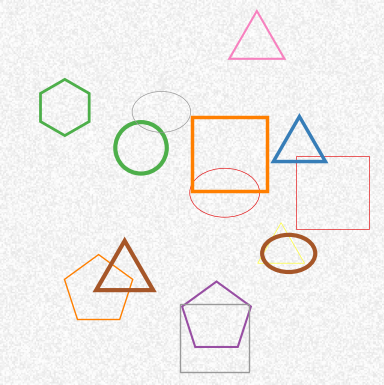[{"shape": "oval", "thickness": 0.5, "radius": 0.45, "center": [0.584, 0.499]}, {"shape": "square", "thickness": 0.5, "radius": 0.47, "center": [0.864, 0.5]}, {"shape": "triangle", "thickness": 2.5, "radius": 0.39, "center": [0.778, 0.619]}, {"shape": "hexagon", "thickness": 2, "radius": 0.36, "center": [0.168, 0.721]}, {"shape": "circle", "thickness": 3, "radius": 0.33, "center": [0.366, 0.616]}, {"shape": "pentagon", "thickness": 1.5, "radius": 0.47, "center": [0.562, 0.175]}, {"shape": "pentagon", "thickness": 1, "radius": 0.47, "center": [0.256, 0.246]}, {"shape": "square", "thickness": 2.5, "radius": 0.48, "center": [0.596, 0.6]}, {"shape": "triangle", "thickness": 0.5, "radius": 0.35, "center": [0.73, 0.351]}, {"shape": "triangle", "thickness": 3, "radius": 0.43, "center": [0.324, 0.289]}, {"shape": "oval", "thickness": 3, "radius": 0.34, "center": [0.75, 0.342]}, {"shape": "triangle", "thickness": 1.5, "radius": 0.41, "center": [0.667, 0.889]}, {"shape": "square", "thickness": 1, "radius": 0.44, "center": [0.557, 0.122]}, {"shape": "oval", "thickness": 0.5, "radius": 0.38, "center": [0.419, 0.709]}]